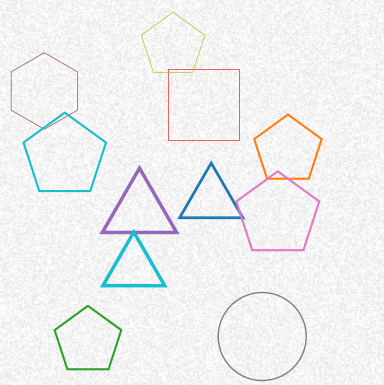[{"shape": "triangle", "thickness": 2, "radius": 0.47, "center": [0.549, 0.482]}, {"shape": "pentagon", "thickness": 1.5, "radius": 0.46, "center": [0.748, 0.61]}, {"shape": "pentagon", "thickness": 1.5, "radius": 0.46, "center": [0.228, 0.115]}, {"shape": "square", "thickness": 0.5, "radius": 0.46, "center": [0.529, 0.729]}, {"shape": "triangle", "thickness": 2.5, "radius": 0.56, "center": [0.362, 0.452]}, {"shape": "hexagon", "thickness": 0.5, "radius": 0.5, "center": [0.115, 0.764]}, {"shape": "pentagon", "thickness": 1.5, "radius": 0.57, "center": [0.722, 0.442]}, {"shape": "circle", "thickness": 1, "radius": 0.57, "center": [0.681, 0.126]}, {"shape": "pentagon", "thickness": 0.5, "radius": 0.43, "center": [0.449, 0.882]}, {"shape": "pentagon", "thickness": 1.5, "radius": 0.56, "center": [0.168, 0.595]}, {"shape": "triangle", "thickness": 2.5, "radius": 0.46, "center": [0.348, 0.304]}]